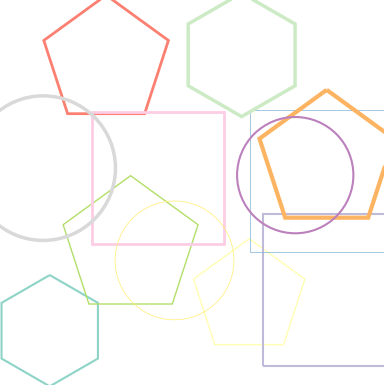[{"shape": "hexagon", "thickness": 1.5, "radius": 0.72, "center": [0.129, 0.141]}, {"shape": "pentagon", "thickness": 1, "radius": 0.76, "center": [0.647, 0.228]}, {"shape": "square", "thickness": 1.5, "radius": 0.99, "center": [0.881, 0.247]}, {"shape": "pentagon", "thickness": 2, "radius": 0.85, "center": [0.276, 0.842]}, {"shape": "square", "thickness": 0.5, "radius": 0.92, "center": [0.834, 0.53]}, {"shape": "pentagon", "thickness": 3, "radius": 0.92, "center": [0.848, 0.583]}, {"shape": "pentagon", "thickness": 1, "radius": 0.92, "center": [0.339, 0.359]}, {"shape": "square", "thickness": 2, "radius": 0.86, "center": [0.41, 0.537]}, {"shape": "circle", "thickness": 2.5, "radius": 0.94, "center": [0.112, 0.563]}, {"shape": "circle", "thickness": 1.5, "radius": 0.76, "center": [0.767, 0.545]}, {"shape": "hexagon", "thickness": 2.5, "radius": 0.8, "center": [0.628, 0.857]}, {"shape": "circle", "thickness": 0.5, "radius": 0.77, "center": [0.453, 0.324]}]